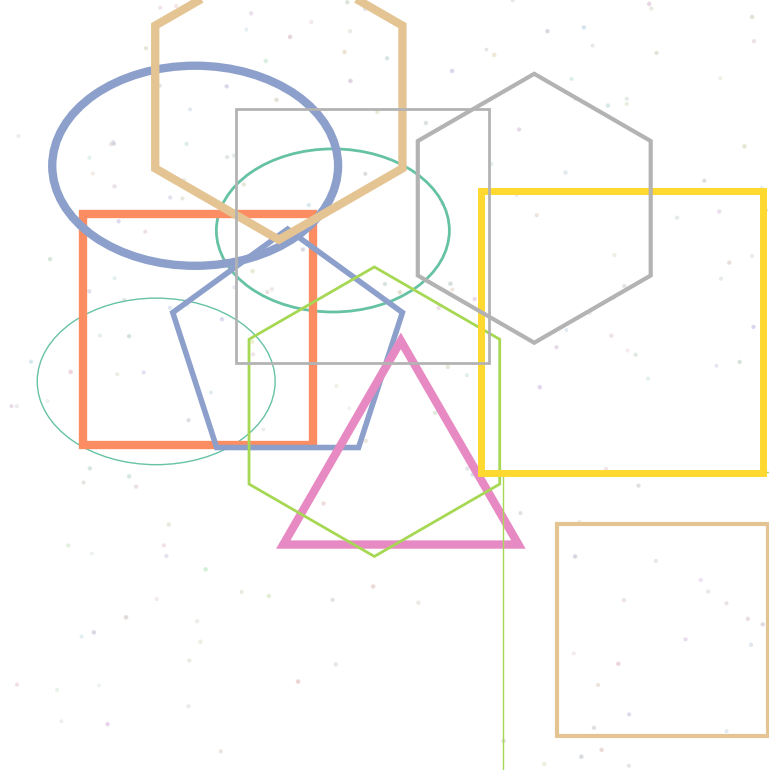[{"shape": "oval", "thickness": 0.5, "radius": 0.77, "center": [0.203, 0.505]}, {"shape": "oval", "thickness": 1, "radius": 0.76, "center": [0.432, 0.701]}, {"shape": "square", "thickness": 3, "radius": 0.75, "center": [0.257, 0.573]}, {"shape": "oval", "thickness": 3, "radius": 0.93, "center": [0.253, 0.785]}, {"shape": "pentagon", "thickness": 2, "radius": 0.78, "center": [0.373, 0.546]}, {"shape": "triangle", "thickness": 3, "radius": 0.88, "center": [0.521, 0.381]}, {"shape": "square", "thickness": 0.5, "radius": 0.97, "center": [0.848, 0.192]}, {"shape": "hexagon", "thickness": 1, "radius": 0.94, "center": [0.486, 0.465]}, {"shape": "square", "thickness": 2.5, "radius": 0.92, "center": [0.807, 0.569]}, {"shape": "square", "thickness": 1.5, "radius": 0.69, "center": [0.86, 0.182]}, {"shape": "hexagon", "thickness": 3, "radius": 0.93, "center": [0.362, 0.874]}, {"shape": "hexagon", "thickness": 1.5, "radius": 0.87, "center": [0.694, 0.73]}, {"shape": "square", "thickness": 1, "radius": 0.82, "center": [0.471, 0.694]}]